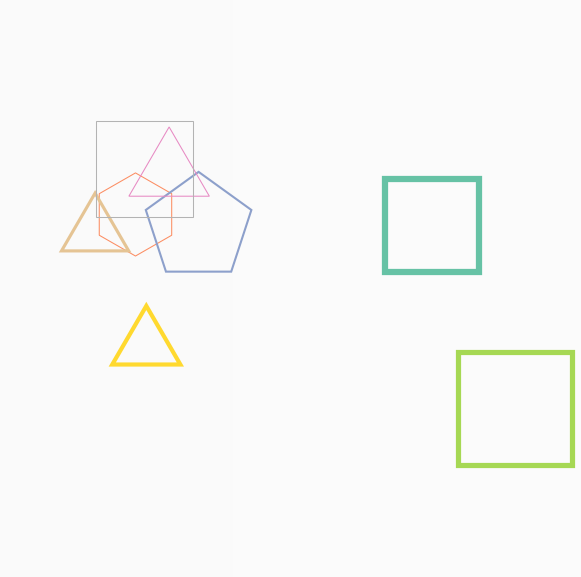[{"shape": "square", "thickness": 3, "radius": 0.4, "center": [0.744, 0.608]}, {"shape": "hexagon", "thickness": 0.5, "radius": 0.36, "center": [0.233, 0.628]}, {"shape": "pentagon", "thickness": 1, "radius": 0.48, "center": [0.342, 0.606]}, {"shape": "triangle", "thickness": 0.5, "radius": 0.4, "center": [0.291, 0.699]}, {"shape": "square", "thickness": 2.5, "radius": 0.49, "center": [0.887, 0.291]}, {"shape": "triangle", "thickness": 2, "radius": 0.34, "center": [0.252, 0.402]}, {"shape": "triangle", "thickness": 1.5, "radius": 0.33, "center": [0.164, 0.598]}, {"shape": "square", "thickness": 0.5, "radius": 0.42, "center": [0.249, 0.706]}]